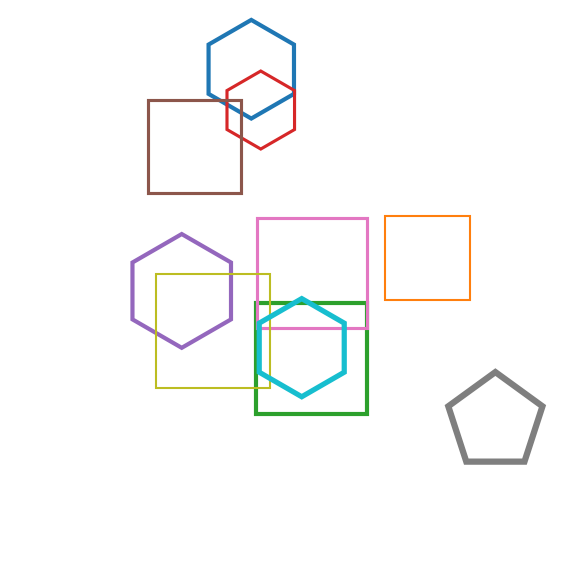[{"shape": "hexagon", "thickness": 2, "radius": 0.43, "center": [0.435, 0.879]}, {"shape": "square", "thickness": 1, "radius": 0.37, "center": [0.74, 0.552]}, {"shape": "square", "thickness": 2, "radius": 0.48, "center": [0.54, 0.378]}, {"shape": "hexagon", "thickness": 1.5, "radius": 0.34, "center": [0.452, 0.809]}, {"shape": "hexagon", "thickness": 2, "radius": 0.49, "center": [0.315, 0.495]}, {"shape": "square", "thickness": 1.5, "radius": 0.4, "center": [0.337, 0.745]}, {"shape": "square", "thickness": 1.5, "radius": 0.47, "center": [0.54, 0.527]}, {"shape": "pentagon", "thickness": 3, "radius": 0.43, "center": [0.858, 0.269]}, {"shape": "square", "thickness": 1, "radius": 0.49, "center": [0.369, 0.426]}, {"shape": "hexagon", "thickness": 2.5, "radius": 0.42, "center": [0.522, 0.397]}]